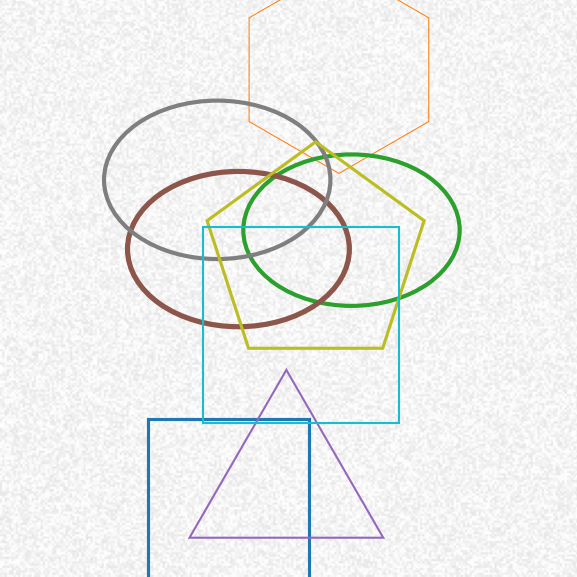[{"shape": "square", "thickness": 1.5, "radius": 0.7, "center": [0.395, 0.134]}, {"shape": "hexagon", "thickness": 0.5, "radius": 0.9, "center": [0.587, 0.878]}, {"shape": "oval", "thickness": 2, "radius": 0.94, "center": [0.609, 0.601]}, {"shape": "triangle", "thickness": 1, "radius": 0.97, "center": [0.496, 0.165]}, {"shape": "oval", "thickness": 2.5, "radius": 0.96, "center": [0.413, 0.568]}, {"shape": "oval", "thickness": 2, "radius": 0.98, "center": [0.376, 0.688]}, {"shape": "pentagon", "thickness": 1.5, "radius": 0.99, "center": [0.547, 0.556]}, {"shape": "square", "thickness": 1, "radius": 0.85, "center": [0.521, 0.436]}]